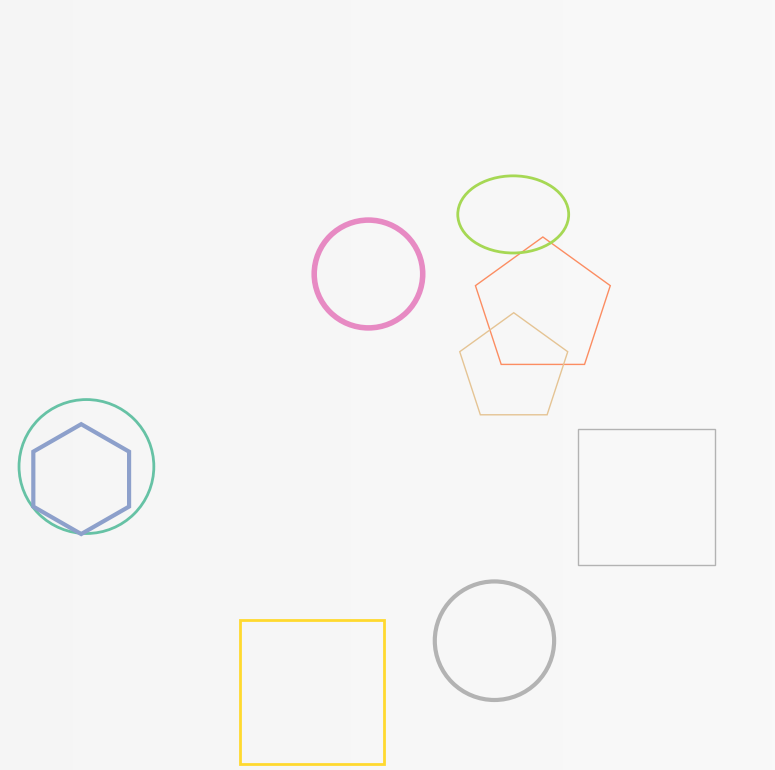[{"shape": "circle", "thickness": 1, "radius": 0.43, "center": [0.112, 0.394]}, {"shape": "pentagon", "thickness": 0.5, "radius": 0.46, "center": [0.7, 0.601]}, {"shape": "hexagon", "thickness": 1.5, "radius": 0.36, "center": [0.105, 0.378]}, {"shape": "circle", "thickness": 2, "radius": 0.35, "center": [0.475, 0.644]}, {"shape": "oval", "thickness": 1, "radius": 0.36, "center": [0.662, 0.722]}, {"shape": "square", "thickness": 1, "radius": 0.47, "center": [0.402, 0.102]}, {"shape": "pentagon", "thickness": 0.5, "radius": 0.37, "center": [0.663, 0.521]}, {"shape": "square", "thickness": 0.5, "radius": 0.44, "center": [0.834, 0.355]}, {"shape": "circle", "thickness": 1.5, "radius": 0.38, "center": [0.638, 0.168]}]